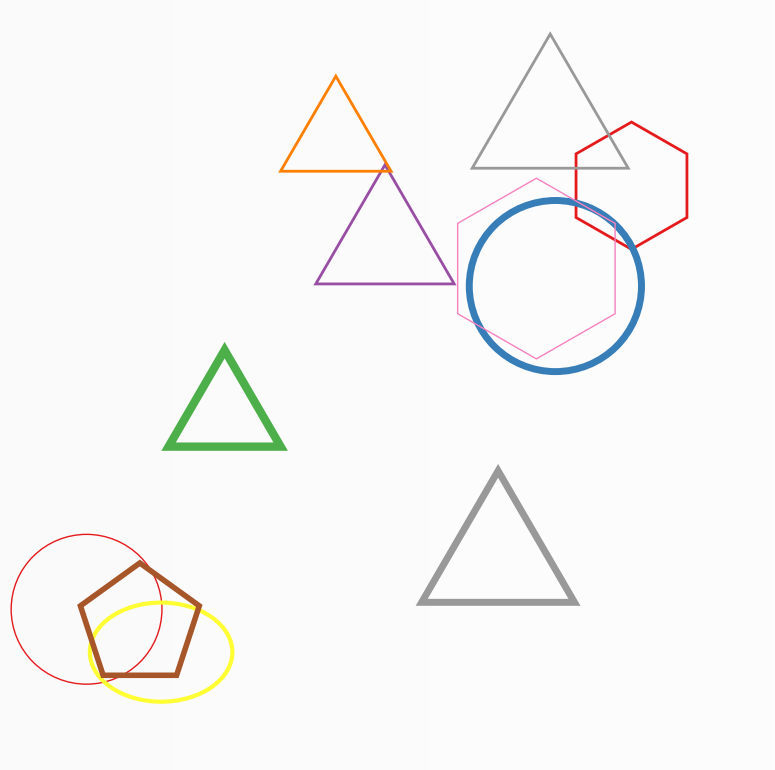[{"shape": "hexagon", "thickness": 1, "radius": 0.41, "center": [0.815, 0.759]}, {"shape": "circle", "thickness": 0.5, "radius": 0.49, "center": [0.112, 0.209]}, {"shape": "circle", "thickness": 2.5, "radius": 0.56, "center": [0.717, 0.628]}, {"shape": "triangle", "thickness": 3, "radius": 0.42, "center": [0.29, 0.462]}, {"shape": "triangle", "thickness": 1, "radius": 0.52, "center": [0.497, 0.683]}, {"shape": "triangle", "thickness": 1, "radius": 0.41, "center": [0.433, 0.819]}, {"shape": "oval", "thickness": 1.5, "radius": 0.46, "center": [0.208, 0.153]}, {"shape": "pentagon", "thickness": 2, "radius": 0.4, "center": [0.18, 0.188]}, {"shape": "hexagon", "thickness": 0.5, "radius": 0.59, "center": [0.692, 0.651]}, {"shape": "triangle", "thickness": 2.5, "radius": 0.57, "center": [0.643, 0.275]}, {"shape": "triangle", "thickness": 1, "radius": 0.58, "center": [0.71, 0.84]}]